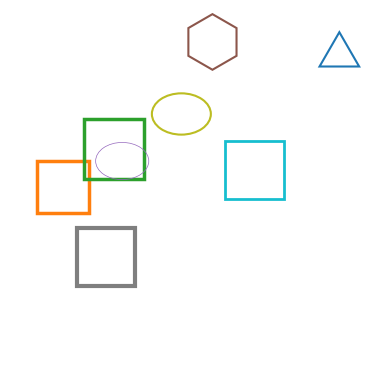[{"shape": "triangle", "thickness": 1.5, "radius": 0.3, "center": [0.881, 0.857]}, {"shape": "square", "thickness": 2.5, "radius": 0.34, "center": [0.164, 0.515]}, {"shape": "square", "thickness": 2.5, "radius": 0.39, "center": [0.297, 0.612]}, {"shape": "oval", "thickness": 0.5, "radius": 0.34, "center": [0.317, 0.582]}, {"shape": "hexagon", "thickness": 1.5, "radius": 0.36, "center": [0.552, 0.891]}, {"shape": "square", "thickness": 3, "radius": 0.38, "center": [0.275, 0.333]}, {"shape": "oval", "thickness": 1.5, "radius": 0.38, "center": [0.471, 0.704]}, {"shape": "square", "thickness": 2, "radius": 0.38, "center": [0.661, 0.558]}]